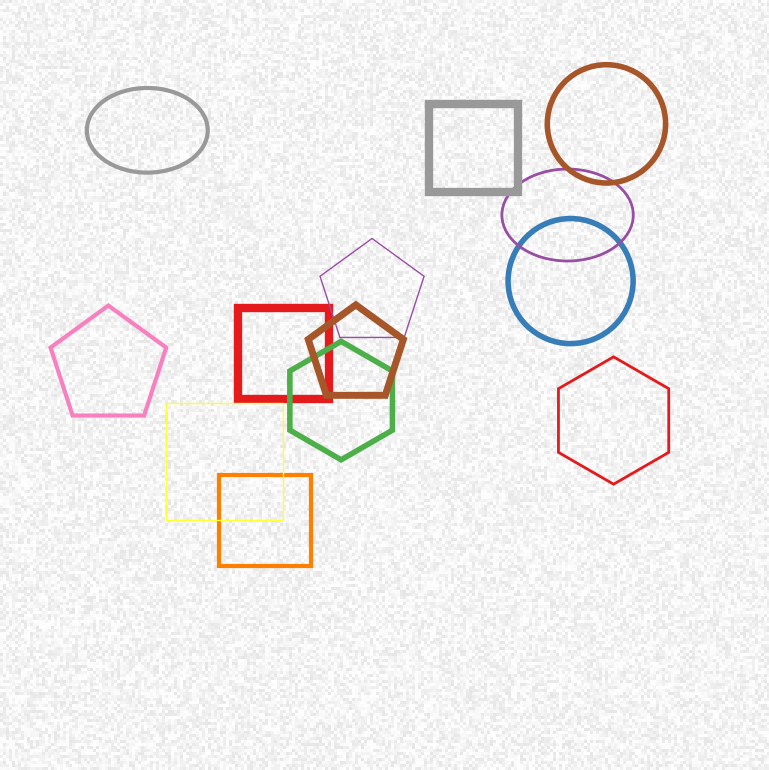[{"shape": "square", "thickness": 3, "radius": 0.29, "center": [0.368, 0.541]}, {"shape": "hexagon", "thickness": 1, "radius": 0.41, "center": [0.797, 0.454]}, {"shape": "circle", "thickness": 2, "radius": 0.41, "center": [0.741, 0.635]}, {"shape": "hexagon", "thickness": 2, "radius": 0.38, "center": [0.443, 0.48]}, {"shape": "pentagon", "thickness": 0.5, "radius": 0.36, "center": [0.483, 0.619]}, {"shape": "oval", "thickness": 1, "radius": 0.43, "center": [0.737, 0.721]}, {"shape": "square", "thickness": 1.5, "radius": 0.3, "center": [0.344, 0.324]}, {"shape": "square", "thickness": 0.5, "radius": 0.38, "center": [0.291, 0.401]}, {"shape": "circle", "thickness": 2, "radius": 0.38, "center": [0.788, 0.839]}, {"shape": "pentagon", "thickness": 2.5, "radius": 0.32, "center": [0.462, 0.539]}, {"shape": "pentagon", "thickness": 1.5, "radius": 0.39, "center": [0.141, 0.524]}, {"shape": "square", "thickness": 3, "radius": 0.29, "center": [0.615, 0.808]}, {"shape": "oval", "thickness": 1.5, "radius": 0.39, "center": [0.191, 0.831]}]